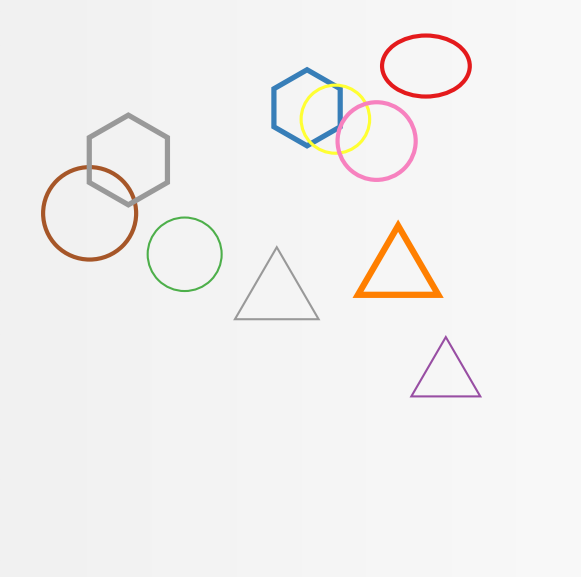[{"shape": "oval", "thickness": 2, "radius": 0.38, "center": [0.733, 0.885]}, {"shape": "hexagon", "thickness": 2.5, "radius": 0.33, "center": [0.528, 0.812]}, {"shape": "circle", "thickness": 1, "radius": 0.32, "center": [0.318, 0.559]}, {"shape": "triangle", "thickness": 1, "radius": 0.34, "center": [0.767, 0.347]}, {"shape": "triangle", "thickness": 3, "radius": 0.4, "center": [0.685, 0.529]}, {"shape": "circle", "thickness": 1.5, "radius": 0.29, "center": [0.577, 0.793]}, {"shape": "circle", "thickness": 2, "radius": 0.4, "center": [0.154, 0.63]}, {"shape": "circle", "thickness": 2, "radius": 0.34, "center": [0.648, 0.755]}, {"shape": "triangle", "thickness": 1, "radius": 0.42, "center": [0.476, 0.488]}, {"shape": "hexagon", "thickness": 2.5, "radius": 0.39, "center": [0.221, 0.722]}]